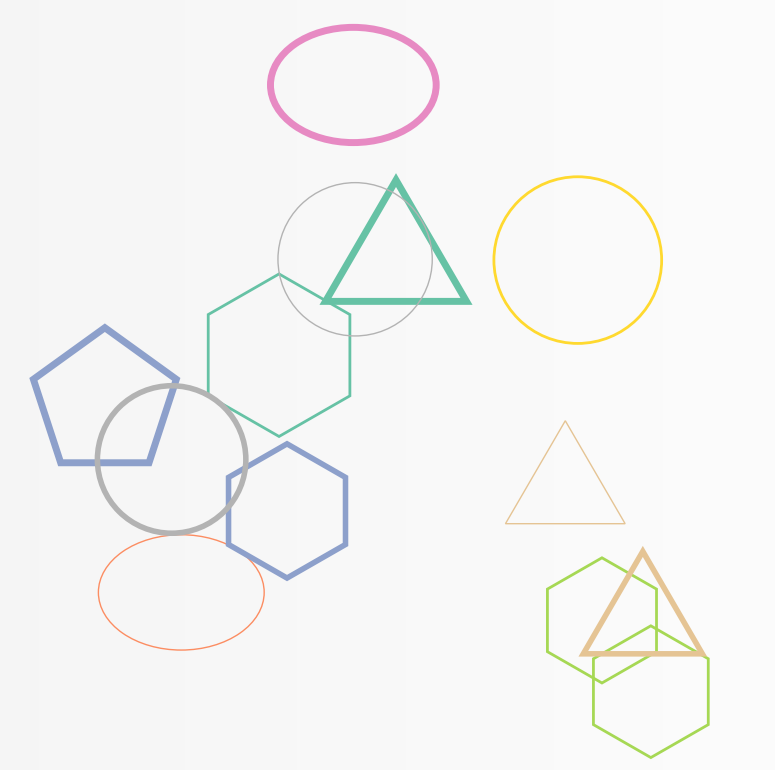[{"shape": "hexagon", "thickness": 1, "radius": 0.53, "center": [0.36, 0.539]}, {"shape": "triangle", "thickness": 2.5, "radius": 0.53, "center": [0.511, 0.661]}, {"shape": "oval", "thickness": 0.5, "radius": 0.53, "center": [0.234, 0.231]}, {"shape": "pentagon", "thickness": 2.5, "radius": 0.48, "center": [0.135, 0.477]}, {"shape": "hexagon", "thickness": 2, "radius": 0.44, "center": [0.37, 0.336]}, {"shape": "oval", "thickness": 2.5, "radius": 0.53, "center": [0.456, 0.89]}, {"shape": "hexagon", "thickness": 1, "radius": 0.41, "center": [0.777, 0.194]}, {"shape": "hexagon", "thickness": 1, "radius": 0.43, "center": [0.84, 0.102]}, {"shape": "circle", "thickness": 1, "radius": 0.54, "center": [0.746, 0.662]}, {"shape": "triangle", "thickness": 0.5, "radius": 0.45, "center": [0.729, 0.364]}, {"shape": "triangle", "thickness": 2, "radius": 0.44, "center": [0.829, 0.195]}, {"shape": "circle", "thickness": 0.5, "radius": 0.5, "center": [0.458, 0.663]}, {"shape": "circle", "thickness": 2, "radius": 0.48, "center": [0.221, 0.403]}]